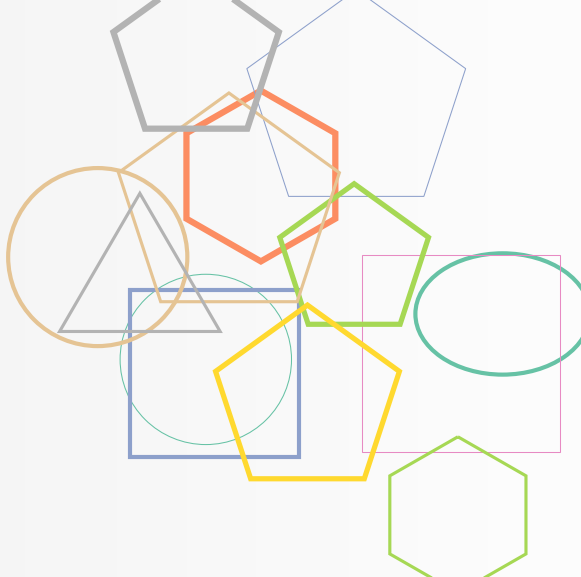[{"shape": "oval", "thickness": 2, "radius": 0.75, "center": [0.865, 0.455]}, {"shape": "circle", "thickness": 0.5, "radius": 0.74, "center": [0.354, 0.377]}, {"shape": "hexagon", "thickness": 3, "radius": 0.74, "center": [0.449, 0.694]}, {"shape": "pentagon", "thickness": 0.5, "radius": 0.99, "center": [0.613, 0.819]}, {"shape": "square", "thickness": 2, "radius": 0.73, "center": [0.369, 0.352]}, {"shape": "square", "thickness": 0.5, "radius": 0.85, "center": [0.793, 0.387]}, {"shape": "pentagon", "thickness": 2.5, "radius": 0.67, "center": [0.609, 0.546]}, {"shape": "hexagon", "thickness": 1.5, "radius": 0.68, "center": [0.788, 0.108]}, {"shape": "pentagon", "thickness": 2.5, "radius": 0.83, "center": [0.529, 0.305]}, {"shape": "circle", "thickness": 2, "radius": 0.77, "center": [0.168, 0.554]}, {"shape": "pentagon", "thickness": 1.5, "radius": 1.0, "center": [0.394, 0.638]}, {"shape": "triangle", "thickness": 1.5, "radius": 0.8, "center": [0.241, 0.505]}, {"shape": "pentagon", "thickness": 3, "radius": 0.75, "center": [0.337, 0.897]}]